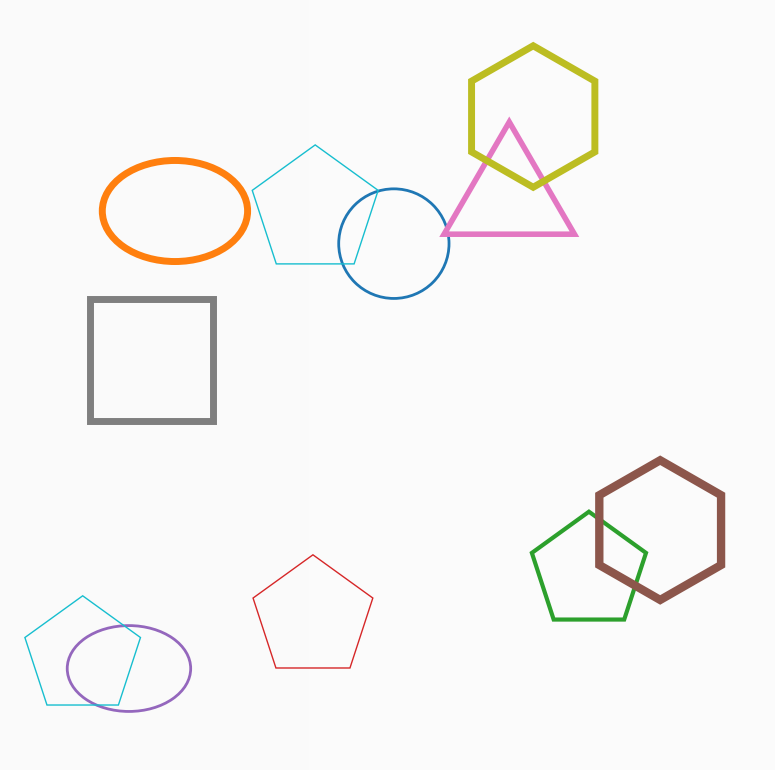[{"shape": "circle", "thickness": 1, "radius": 0.36, "center": [0.508, 0.684]}, {"shape": "oval", "thickness": 2.5, "radius": 0.47, "center": [0.226, 0.726]}, {"shape": "pentagon", "thickness": 1.5, "radius": 0.39, "center": [0.76, 0.258]}, {"shape": "pentagon", "thickness": 0.5, "radius": 0.41, "center": [0.404, 0.198]}, {"shape": "oval", "thickness": 1, "radius": 0.4, "center": [0.166, 0.132]}, {"shape": "hexagon", "thickness": 3, "radius": 0.45, "center": [0.852, 0.312]}, {"shape": "triangle", "thickness": 2, "radius": 0.49, "center": [0.657, 0.744]}, {"shape": "square", "thickness": 2.5, "radius": 0.4, "center": [0.195, 0.533]}, {"shape": "hexagon", "thickness": 2.5, "radius": 0.46, "center": [0.688, 0.849]}, {"shape": "pentagon", "thickness": 0.5, "radius": 0.39, "center": [0.107, 0.148]}, {"shape": "pentagon", "thickness": 0.5, "radius": 0.43, "center": [0.407, 0.726]}]